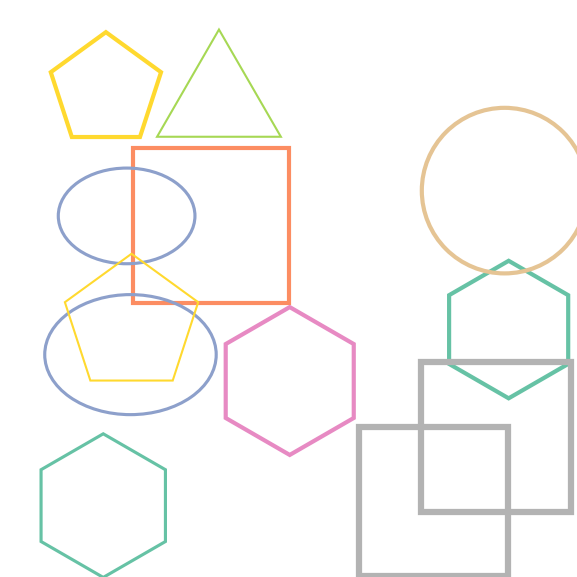[{"shape": "hexagon", "thickness": 2, "radius": 0.6, "center": [0.881, 0.428]}, {"shape": "hexagon", "thickness": 1.5, "radius": 0.62, "center": [0.179, 0.124]}, {"shape": "square", "thickness": 2, "radius": 0.67, "center": [0.365, 0.608]}, {"shape": "oval", "thickness": 1.5, "radius": 0.59, "center": [0.219, 0.625]}, {"shape": "oval", "thickness": 1.5, "radius": 0.74, "center": [0.226, 0.385]}, {"shape": "hexagon", "thickness": 2, "radius": 0.64, "center": [0.502, 0.339]}, {"shape": "triangle", "thickness": 1, "radius": 0.62, "center": [0.379, 0.824]}, {"shape": "pentagon", "thickness": 2, "radius": 0.5, "center": [0.183, 0.843]}, {"shape": "pentagon", "thickness": 1, "radius": 0.61, "center": [0.228, 0.438]}, {"shape": "circle", "thickness": 2, "radius": 0.72, "center": [0.874, 0.669]}, {"shape": "square", "thickness": 3, "radius": 0.64, "center": [0.751, 0.131]}, {"shape": "square", "thickness": 3, "radius": 0.65, "center": [0.859, 0.242]}]